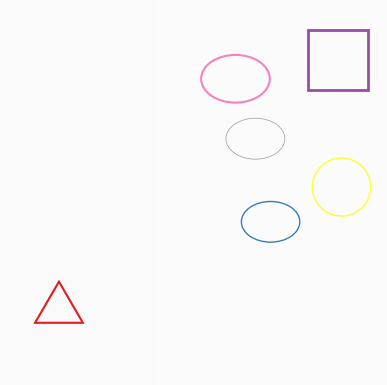[{"shape": "triangle", "thickness": 1.5, "radius": 0.36, "center": [0.152, 0.197]}, {"shape": "oval", "thickness": 1, "radius": 0.38, "center": [0.698, 0.424]}, {"shape": "square", "thickness": 2, "radius": 0.39, "center": [0.873, 0.844]}, {"shape": "circle", "thickness": 1, "radius": 0.38, "center": [0.881, 0.514]}, {"shape": "oval", "thickness": 1.5, "radius": 0.44, "center": [0.608, 0.795]}, {"shape": "oval", "thickness": 0.5, "radius": 0.38, "center": [0.659, 0.64]}]